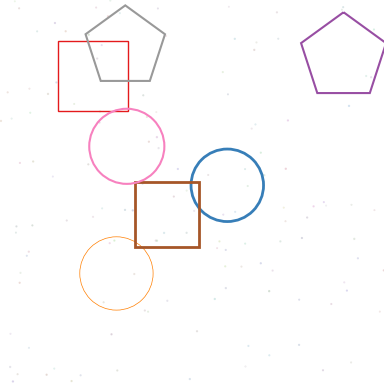[{"shape": "square", "thickness": 1, "radius": 0.45, "center": [0.24, 0.803]}, {"shape": "circle", "thickness": 2, "radius": 0.47, "center": [0.59, 0.519]}, {"shape": "pentagon", "thickness": 1.5, "radius": 0.58, "center": [0.892, 0.852]}, {"shape": "circle", "thickness": 0.5, "radius": 0.48, "center": [0.302, 0.29]}, {"shape": "square", "thickness": 2, "radius": 0.42, "center": [0.434, 0.442]}, {"shape": "circle", "thickness": 1.5, "radius": 0.49, "center": [0.329, 0.62]}, {"shape": "pentagon", "thickness": 1.5, "radius": 0.54, "center": [0.325, 0.878]}]